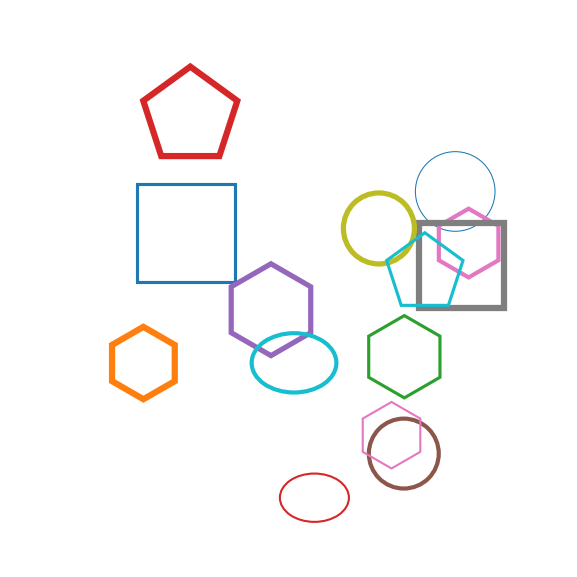[{"shape": "square", "thickness": 1.5, "radius": 0.42, "center": [0.321, 0.596]}, {"shape": "circle", "thickness": 0.5, "radius": 0.34, "center": [0.788, 0.668]}, {"shape": "hexagon", "thickness": 3, "radius": 0.31, "center": [0.248, 0.37]}, {"shape": "hexagon", "thickness": 1.5, "radius": 0.36, "center": [0.7, 0.381]}, {"shape": "oval", "thickness": 1, "radius": 0.3, "center": [0.544, 0.137]}, {"shape": "pentagon", "thickness": 3, "radius": 0.43, "center": [0.33, 0.798]}, {"shape": "hexagon", "thickness": 2.5, "radius": 0.4, "center": [0.469, 0.463]}, {"shape": "circle", "thickness": 2, "radius": 0.3, "center": [0.699, 0.214]}, {"shape": "hexagon", "thickness": 2, "radius": 0.3, "center": [0.811, 0.578]}, {"shape": "hexagon", "thickness": 1, "radius": 0.29, "center": [0.678, 0.246]}, {"shape": "square", "thickness": 3, "radius": 0.37, "center": [0.799, 0.539]}, {"shape": "circle", "thickness": 2.5, "radius": 0.31, "center": [0.656, 0.604]}, {"shape": "oval", "thickness": 2, "radius": 0.37, "center": [0.509, 0.371]}, {"shape": "pentagon", "thickness": 1.5, "radius": 0.35, "center": [0.736, 0.527]}]